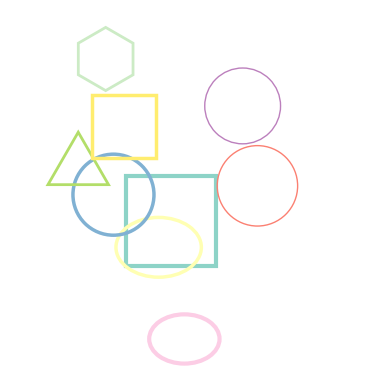[{"shape": "square", "thickness": 3, "radius": 0.59, "center": [0.444, 0.425]}, {"shape": "oval", "thickness": 2.5, "radius": 0.55, "center": [0.412, 0.358]}, {"shape": "circle", "thickness": 1, "radius": 0.52, "center": [0.669, 0.517]}, {"shape": "circle", "thickness": 2.5, "radius": 0.53, "center": [0.295, 0.494]}, {"shape": "triangle", "thickness": 2, "radius": 0.45, "center": [0.203, 0.566]}, {"shape": "oval", "thickness": 3, "radius": 0.46, "center": [0.479, 0.12]}, {"shape": "circle", "thickness": 1, "radius": 0.49, "center": [0.63, 0.725]}, {"shape": "hexagon", "thickness": 2, "radius": 0.41, "center": [0.274, 0.847]}, {"shape": "square", "thickness": 2.5, "radius": 0.41, "center": [0.322, 0.672]}]